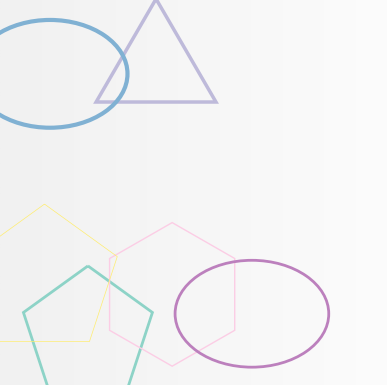[{"shape": "pentagon", "thickness": 2, "radius": 0.88, "center": [0.227, 0.134]}, {"shape": "triangle", "thickness": 2.5, "radius": 0.89, "center": [0.403, 0.824]}, {"shape": "oval", "thickness": 3, "radius": 1.0, "center": [0.129, 0.808]}, {"shape": "hexagon", "thickness": 1, "radius": 0.93, "center": [0.444, 0.235]}, {"shape": "oval", "thickness": 2, "radius": 0.99, "center": [0.65, 0.185]}, {"shape": "pentagon", "thickness": 0.5, "radius": 0.99, "center": [0.115, 0.273]}]